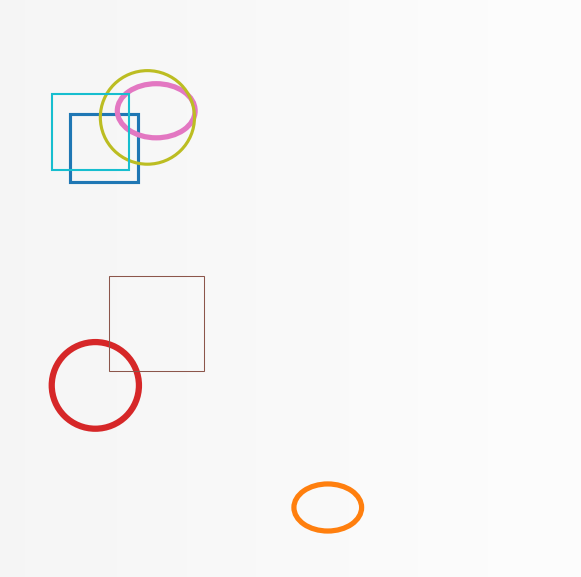[{"shape": "square", "thickness": 1.5, "radius": 0.29, "center": [0.179, 0.743]}, {"shape": "oval", "thickness": 2.5, "radius": 0.29, "center": [0.564, 0.12]}, {"shape": "circle", "thickness": 3, "radius": 0.38, "center": [0.164, 0.332]}, {"shape": "square", "thickness": 0.5, "radius": 0.41, "center": [0.269, 0.439]}, {"shape": "oval", "thickness": 2.5, "radius": 0.33, "center": [0.269, 0.807]}, {"shape": "circle", "thickness": 1.5, "radius": 0.41, "center": [0.254, 0.796]}, {"shape": "square", "thickness": 1, "radius": 0.33, "center": [0.155, 0.771]}]